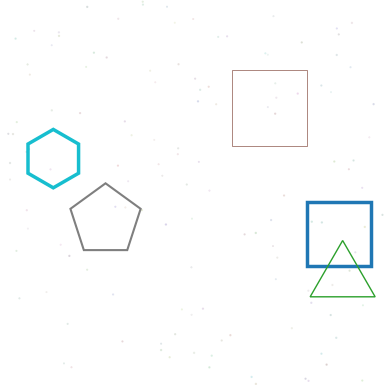[{"shape": "square", "thickness": 2.5, "radius": 0.42, "center": [0.88, 0.393]}, {"shape": "triangle", "thickness": 1, "radius": 0.49, "center": [0.89, 0.278]}, {"shape": "square", "thickness": 0.5, "radius": 0.49, "center": [0.7, 0.72]}, {"shape": "pentagon", "thickness": 1.5, "radius": 0.48, "center": [0.274, 0.428]}, {"shape": "hexagon", "thickness": 2.5, "radius": 0.38, "center": [0.138, 0.588]}]